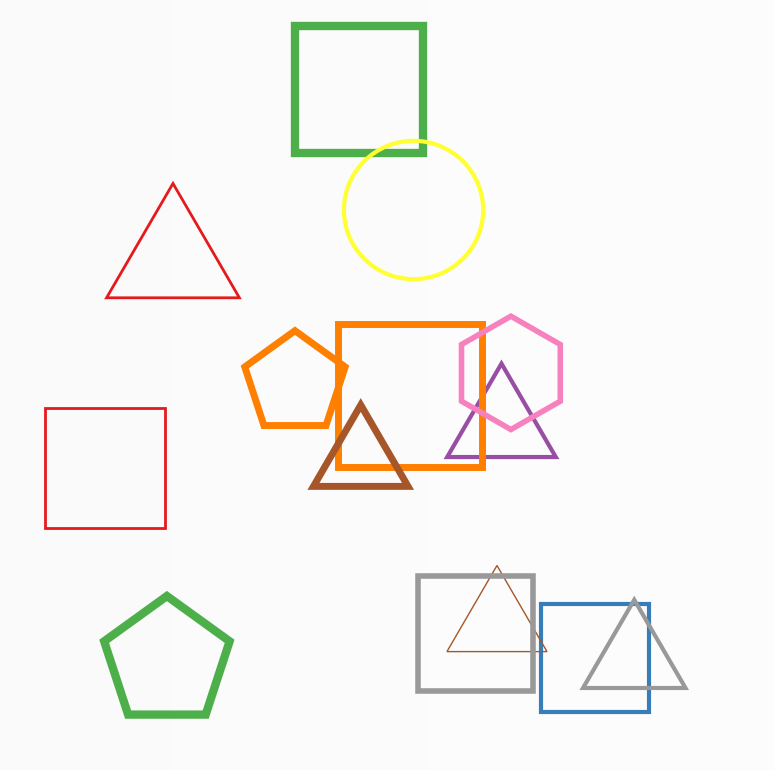[{"shape": "square", "thickness": 1, "radius": 0.39, "center": [0.135, 0.392]}, {"shape": "triangle", "thickness": 1, "radius": 0.49, "center": [0.223, 0.663]}, {"shape": "square", "thickness": 1.5, "radius": 0.35, "center": [0.768, 0.146]}, {"shape": "square", "thickness": 3, "radius": 0.41, "center": [0.463, 0.884]}, {"shape": "pentagon", "thickness": 3, "radius": 0.43, "center": [0.215, 0.141]}, {"shape": "triangle", "thickness": 1.5, "radius": 0.4, "center": [0.647, 0.447]}, {"shape": "square", "thickness": 2.5, "radius": 0.46, "center": [0.529, 0.486]}, {"shape": "pentagon", "thickness": 2.5, "radius": 0.34, "center": [0.381, 0.502]}, {"shape": "circle", "thickness": 1.5, "radius": 0.45, "center": [0.534, 0.727]}, {"shape": "triangle", "thickness": 0.5, "radius": 0.37, "center": [0.641, 0.191]}, {"shape": "triangle", "thickness": 2.5, "radius": 0.35, "center": [0.465, 0.404]}, {"shape": "hexagon", "thickness": 2, "radius": 0.37, "center": [0.659, 0.516]}, {"shape": "square", "thickness": 2, "radius": 0.37, "center": [0.614, 0.177]}, {"shape": "triangle", "thickness": 1.5, "radius": 0.38, "center": [0.818, 0.145]}]